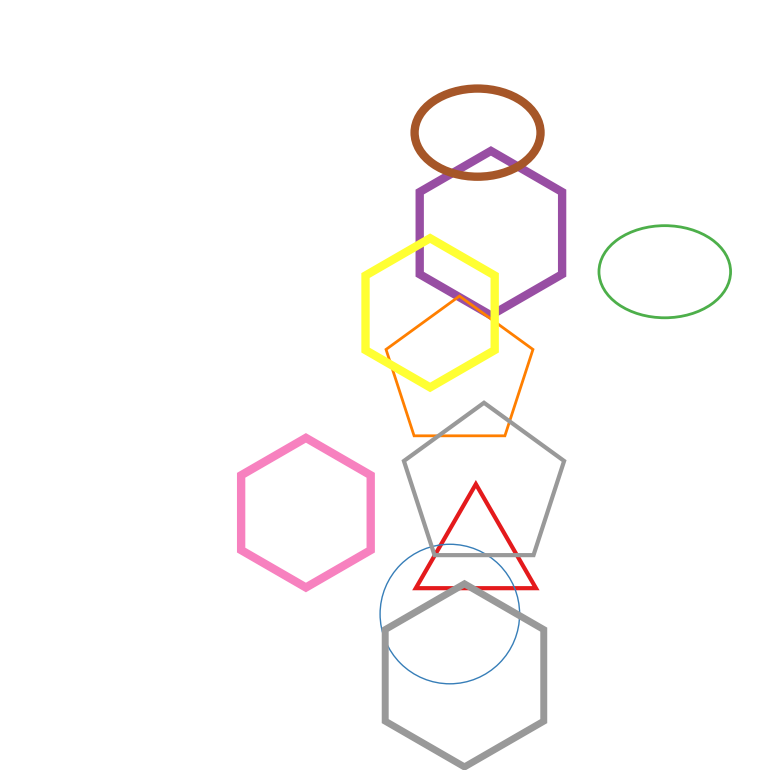[{"shape": "triangle", "thickness": 1.5, "radius": 0.45, "center": [0.618, 0.281]}, {"shape": "circle", "thickness": 0.5, "radius": 0.45, "center": [0.584, 0.203]}, {"shape": "oval", "thickness": 1, "radius": 0.43, "center": [0.863, 0.647]}, {"shape": "hexagon", "thickness": 3, "radius": 0.53, "center": [0.638, 0.697]}, {"shape": "pentagon", "thickness": 1, "radius": 0.5, "center": [0.597, 0.515]}, {"shape": "hexagon", "thickness": 3, "radius": 0.48, "center": [0.559, 0.594]}, {"shape": "oval", "thickness": 3, "radius": 0.41, "center": [0.62, 0.828]}, {"shape": "hexagon", "thickness": 3, "radius": 0.49, "center": [0.397, 0.334]}, {"shape": "hexagon", "thickness": 2.5, "radius": 0.59, "center": [0.603, 0.123]}, {"shape": "pentagon", "thickness": 1.5, "radius": 0.55, "center": [0.629, 0.368]}]